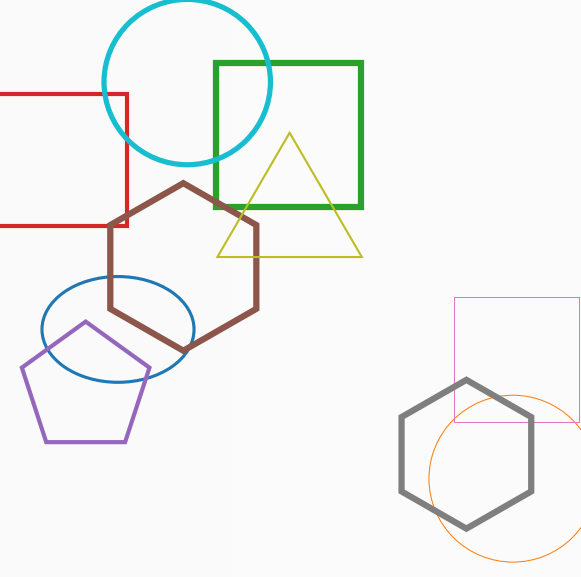[{"shape": "oval", "thickness": 1.5, "radius": 0.65, "center": [0.203, 0.429]}, {"shape": "circle", "thickness": 0.5, "radius": 0.72, "center": [0.882, 0.17]}, {"shape": "square", "thickness": 3, "radius": 0.62, "center": [0.496, 0.765]}, {"shape": "square", "thickness": 2, "radius": 0.57, "center": [0.104, 0.722]}, {"shape": "pentagon", "thickness": 2, "radius": 0.58, "center": [0.147, 0.327]}, {"shape": "hexagon", "thickness": 3, "radius": 0.73, "center": [0.315, 0.537]}, {"shape": "square", "thickness": 0.5, "radius": 0.54, "center": [0.889, 0.376]}, {"shape": "hexagon", "thickness": 3, "radius": 0.64, "center": [0.802, 0.213]}, {"shape": "triangle", "thickness": 1, "radius": 0.72, "center": [0.498, 0.626]}, {"shape": "circle", "thickness": 2.5, "radius": 0.72, "center": [0.322, 0.857]}]